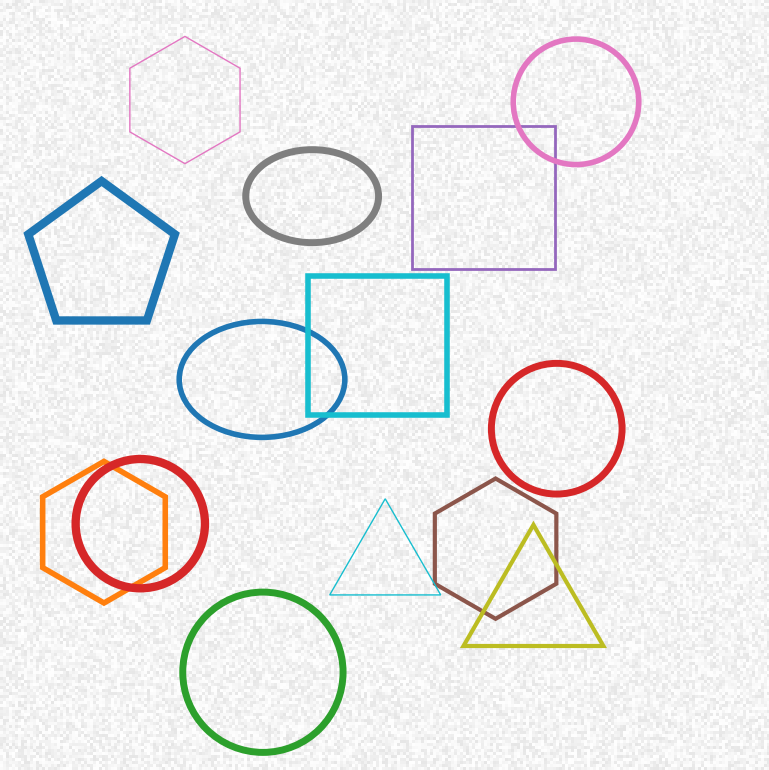[{"shape": "oval", "thickness": 2, "radius": 0.54, "center": [0.34, 0.507]}, {"shape": "pentagon", "thickness": 3, "radius": 0.5, "center": [0.132, 0.665]}, {"shape": "hexagon", "thickness": 2, "radius": 0.46, "center": [0.135, 0.309]}, {"shape": "circle", "thickness": 2.5, "radius": 0.52, "center": [0.341, 0.127]}, {"shape": "circle", "thickness": 2.5, "radius": 0.42, "center": [0.723, 0.443]}, {"shape": "circle", "thickness": 3, "radius": 0.42, "center": [0.182, 0.32]}, {"shape": "square", "thickness": 1, "radius": 0.46, "center": [0.628, 0.743]}, {"shape": "hexagon", "thickness": 1.5, "radius": 0.46, "center": [0.644, 0.287]}, {"shape": "hexagon", "thickness": 0.5, "radius": 0.41, "center": [0.24, 0.87]}, {"shape": "circle", "thickness": 2, "radius": 0.41, "center": [0.748, 0.868]}, {"shape": "oval", "thickness": 2.5, "radius": 0.43, "center": [0.405, 0.745]}, {"shape": "triangle", "thickness": 1.5, "radius": 0.52, "center": [0.693, 0.214]}, {"shape": "triangle", "thickness": 0.5, "radius": 0.42, "center": [0.5, 0.269]}, {"shape": "square", "thickness": 2, "radius": 0.45, "center": [0.49, 0.551]}]